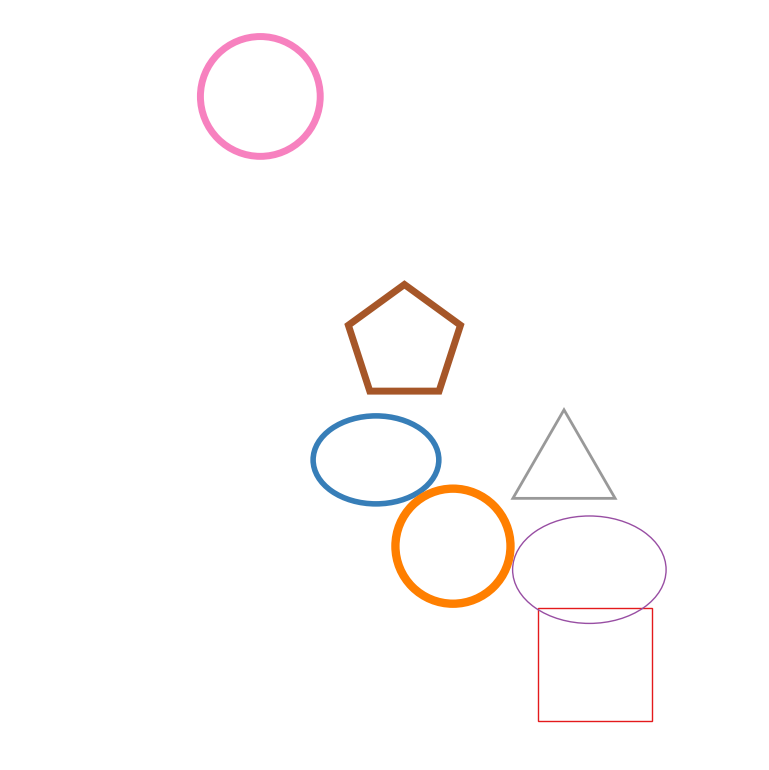[{"shape": "square", "thickness": 0.5, "radius": 0.37, "center": [0.773, 0.137]}, {"shape": "oval", "thickness": 2, "radius": 0.41, "center": [0.488, 0.403]}, {"shape": "oval", "thickness": 0.5, "radius": 0.5, "center": [0.765, 0.26]}, {"shape": "circle", "thickness": 3, "radius": 0.37, "center": [0.588, 0.291]}, {"shape": "pentagon", "thickness": 2.5, "radius": 0.38, "center": [0.525, 0.554]}, {"shape": "circle", "thickness": 2.5, "radius": 0.39, "center": [0.338, 0.875]}, {"shape": "triangle", "thickness": 1, "radius": 0.38, "center": [0.732, 0.391]}]